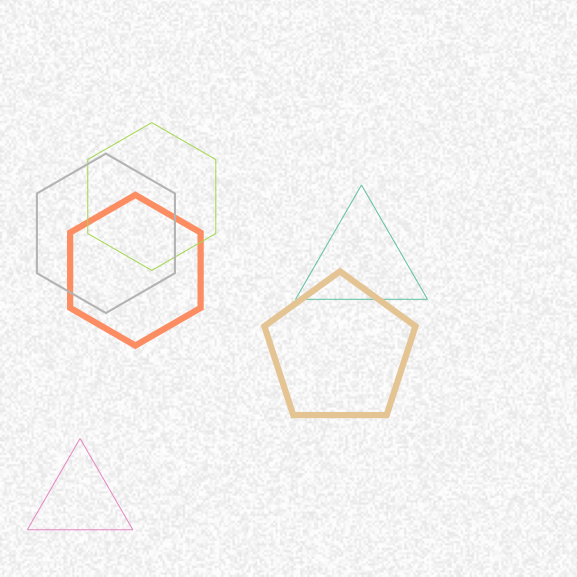[{"shape": "triangle", "thickness": 0.5, "radius": 0.66, "center": [0.626, 0.547]}, {"shape": "hexagon", "thickness": 3, "radius": 0.65, "center": [0.234, 0.531]}, {"shape": "triangle", "thickness": 0.5, "radius": 0.53, "center": [0.139, 0.135]}, {"shape": "hexagon", "thickness": 0.5, "radius": 0.64, "center": [0.263, 0.659]}, {"shape": "pentagon", "thickness": 3, "radius": 0.69, "center": [0.589, 0.392]}, {"shape": "hexagon", "thickness": 1, "radius": 0.69, "center": [0.183, 0.595]}]